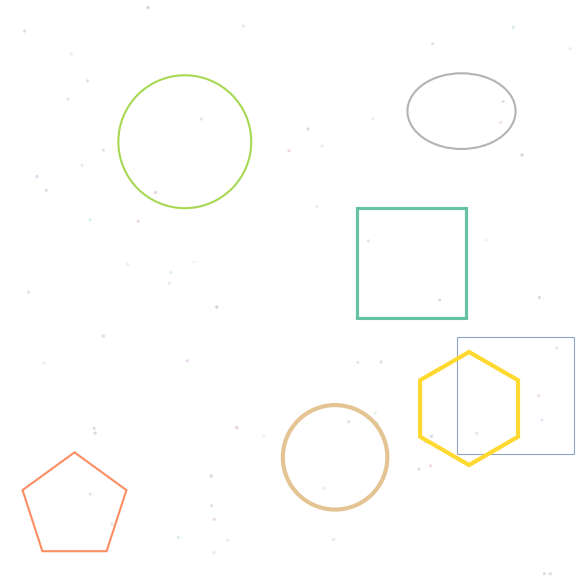[{"shape": "square", "thickness": 1.5, "radius": 0.47, "center": [0.712, 0.544]}, {"shape": "pentagon", "thickness": 1, "radius": 0.47, "center": [0.129, 0.121]}, {"shape": "square", "thickness": 0.5, "radius": 0.51, "center": [0.893, 0.314]}, {"shape": "circle", "thickness": 1, "radius": 0.58, "center": [0.32, 0.754]}, {"shape": "hexagon", "thickness": 2, "radius": 0.49, "center": [0.812, 0.292]}, {"shape": "circle", "thickness": 2, "radius": 0.45, "center": [0.58, 0.207]}, {"shape": "oval", "thickness": 1, "radius": 0.47, "center": [0.799, 0.807]}]